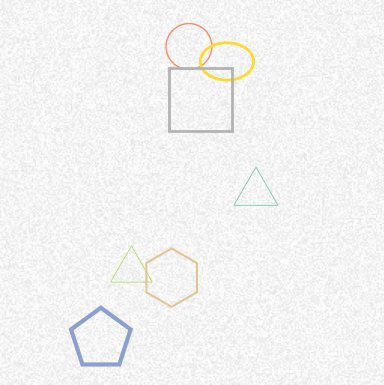[{"shape": "triangle", "thickness": 0.5, "radius": 0.33, "center": [0.665, 0.5]}, {"shape": "circle", "thickness": 1, "radius": 0.3, "center": [0.491, 0.879]}, {"shape": "pentagon", "thickness": 3, "radius": 0.41, "center": [0.262, 0.119]}, {"shape": "triangle", "thickness": 0.5, "radius": 0.31, "center": [0.341, 0.299]}, {"shape": "oval", "thickness": 2, "radius": 0.35, "center": [0.59, 0.84]}, {"shape": "hexagon", "thickness": 1.5, "radius": 0.38, "center": [0.446, 0.279]}, {"shape": "square", "thickness": 2, "radius": 0.41, "center": [0.521, 0.741]}]